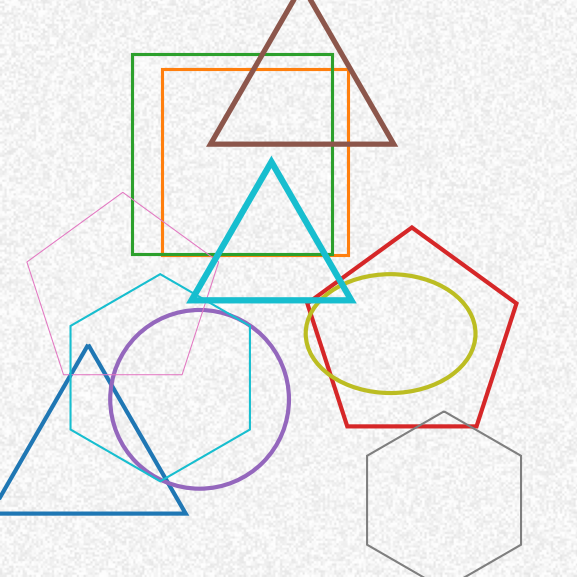[{"shape": "triangle", "thickness": 2, "radius": 0.98, "center": [0.153, 0.207]}, {"shape": "square", "thickness": 1.5, "radius": 0.8, "center": [0.441, 0.719]}, {"shape": "square", "thickness": 1.5, "radius": 0.86, "center": [0.401, 0.732]}, {"shape": "pentagon", "thickness": 2, "radius": 0.95, "center": [0.713, 0.415]}, {"shape": "circle", "thickness": 2, "radius": 0.77, "center": [0.346, 0.308]}, {"shape": "triangle", "thickness": 2.5, "radius": 0.92, "center": [0.523, 0.841]}, {"shape": "pentagon", "thickness": 0.5, "radius": 0.87, "center": [0.213, 0.492]}, {"shape": "hexagon", "thickness": 1, "radius": 0.77, "center": [0.769, 0.133]}, {"shape": "oval", "thickness": 2, "radius": 0.74, "center": [0.676, 0.421]}, {"shape": "hexagon", "thickness": 1, "radius": 0.9, "center": [0.277, 0.345]}, {"shape": "triangle", "thickness": 3, "radius": 0.8, "center": [0.47, 0.559]}]